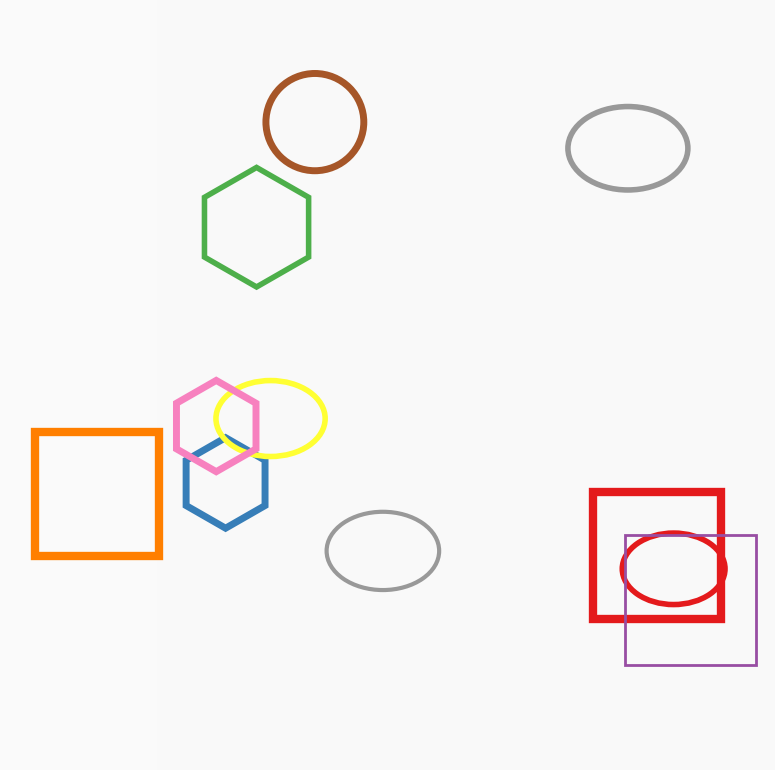[{"shape": "oval", "thickness": 2, "radius": 0.33, "center": [0.869, 0.261]}, {"shape": "square", "thickness": 3, "radius": 0.41, "center": [0.848, 0.279]}, {"shape": "hexagon", "thickness": 2.5, "radius": 0.29, "center": [0.291, 0.373]}, {"shape": "hexagon", "thickness": 2, "radius": 0.39, "center": [0.331, 0.705]}, {"shape": "square", "thickness": 1, "radius": 0.42, "center": [0.891, 0.221]}, {"shape": "square", "thickness": 3, "radius": 0.4, "center": [0.125, 0.358]}, {"shape": "oval", "thickness": 2, "radius": 0.35, "center": [0.349, 0.456]}, {"shape": "circle", "thickness": 2.5, "radius": 0.32, "center": [0.406, 0.841]}, {"shape": "hexagon", "thickness": 2.5, "radius": 0.3, "center": [0.279, 0.447]}, {"shape": "oval", "thickness": 2, "radius": 0.39, "center": [0.81, 0.807]}, {"shape": "oval", "thickness": 1.5, "radius": 0.36, "center": [0.494, 0.285]}]